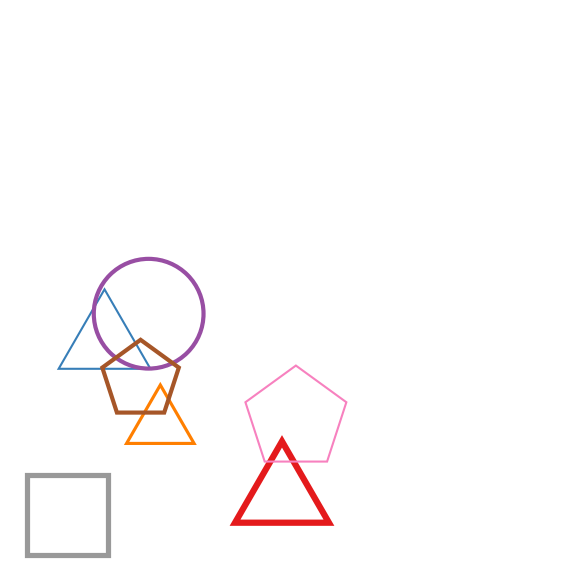[{"shape": "triangle", "thickness": 3, "radius": 0.47, "center": [0.488, 0.141]}, {"shape": "triangle", "thickness": 1, "radius": 0.46, "center": [0.181, 0.406]}, {"shape": "circle", "thickness": 2, "radius": 0.48, "center": [0.257, 0.456]}, {"shape": "triangle", "thickness": 1.5, "radius": 0.34, "center": [0.278, 0.265]}, {"shape": "pentagon", "thickness": 2, "radius": 0.35, "center": [0.243, 0.341]}, {"shape": "pentagon", "thickness": 1, "radius": 0.46, "center": [0.512, 0.274]}, {"shape": "square", "thickness": 2.5, "radius": 0.35, "center": [0.117, 0.108]}]